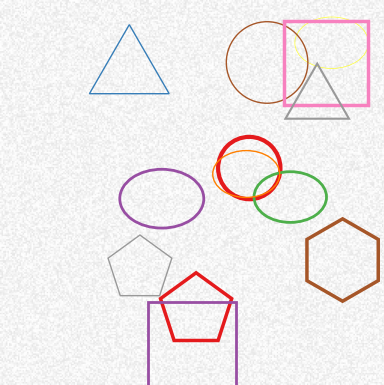[{"shape": "pentagon", "thickness": 2.5, "radius": 0.49, "center": [0.509, 0.194]}, {"shape": "circle", "thickness": 3, "radius": 0.4, "center": [0.647, 0.564]}, {"shape": "triangle", "thickness": 1, "radius": 0.6, "center": [0.336, 0.816]}, {"shape": "oval", "thickness": 2, "radius": 0.47, "center": [0.754, 0.488]}, {"shape": "oval", "thickness": 2, "radius": 0.55, "center": [0.42, 0.484]}, {"shape": "square", "thickness": 2, "radius": 0.57, "center": [0.498, 0.102]}, {"shape": "oval", "thickness": 1, "radius": 0.43, "center": [0.64, 0.548]}, {"shape": "oval", "thickness": 0.5, "radius": 0.48, "center": [0.861, 0.889]}, {"shape": "hexagon", "thickness": 2.5, "radius": 0.53, "center": [0.89, 0.325]}, {"shape": "circle", "thickness": 1, "radius": 0.53, "center": [0.694, 0.838]}, {"shape": "square", "thickness": 2.5, "radius": 0.54, "center": [0.847, 0.837]}, {"shape": "pentagon", "thickness": 1, "radius": 0.44, "center": [0.363, 0.302]}, {"shape": "triangle", "thickness": 1.5, "radius": 0.48, "center": [0.824, 0.739]}]